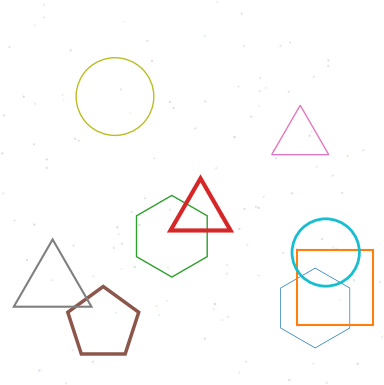[{"shape": "hexagon", "thickness": 0.5, "radius": 0.52, "center": [0.819, 0.2]}, {"shape": "square", "thickness": 1.5, "radius": 0.49, "center": [0.87, 0.253]}, {"shape": "hexagon", "thickness": 1, "radius": 0.53, "center": [0.446, 0.386]}, {"shape": "triangle", "thickness": 3, "radius": 0.45, "center": [0.521, 0.446]}, {"shape": "pentagon", "thickness": 2.5, "radius": 0.48, "center": [0.268, 0.159]}, {"shape": "triangle", "thickness": 1, "radius": 0.43, "center": [0.78, 0.641]}, {"shape": "triangle", "thickness": 1.5, "radius": 0.58, "center": [0.137, 0.262]}, {"shape": "circle", "thickness": 1, "radius": 0.5, "center": [0.299, 0.749]}, {"shape": "circle", "thickness": 2, "radius": 0.44, "center": [0.846, 0.344]}]